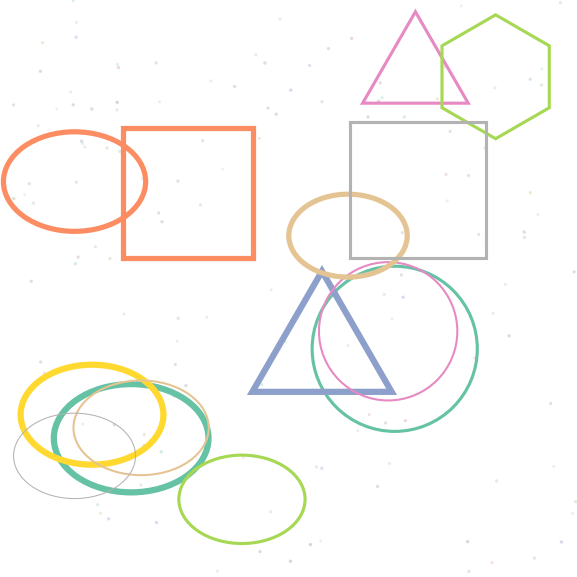[{"shape": "circle", "thickness": 1.5, "radius": 0.71, "center": [0.683, 0.395]}, {"shape": "oval", "thickness": 3, "radius": 0.67, "center": [0.227, 0.24]}, {"shape": "square", "thickness": 2.5, "radius": 0.56, "center": [0.326, 0.665]}, {"shape": "oval", "thickness": 2.5, "radius": 0.62, "center": [0.129, 0.685]}, {"shape": "triangle", "thickness": 3, "radius": 0.7, "center": [0.558, 0.39]}, {"shape": "circle", "thickness": 1, "radius": 0.6, "center": [0.672, 0.425]}, {"shape": "triangle", "thickness": 1.5, "radius": 0.53, "center": [0.719, 0.873]}, {"shape": "oval", "thickness": 1.5, "radius": 0.55, "center": [0.419, 0.135]}, {"shape": "hexagon", "thickness": 1.5, "radius": 0.54, "center": [0.858, 0.866]}, {"shape": "oval", "thickness": 3, "radius": 0.62, "center": [0.159, 0.281]}, {"shape": "oval", "thickness": 2.5, "radius": 0.51, "center": [0.603, 0.591]}, {"shape": "oval", "thickness": 1, "radius": 0.59, "center": [0.244, 0.258]}, {"shape": "square", "thickness": 1.5, "radius": 0.59, "center": [0.724, 0.67]}, {"shape": "oval", "thickness": 0.5, "radius": 0.53, "center": [0.129, 0.21]}]